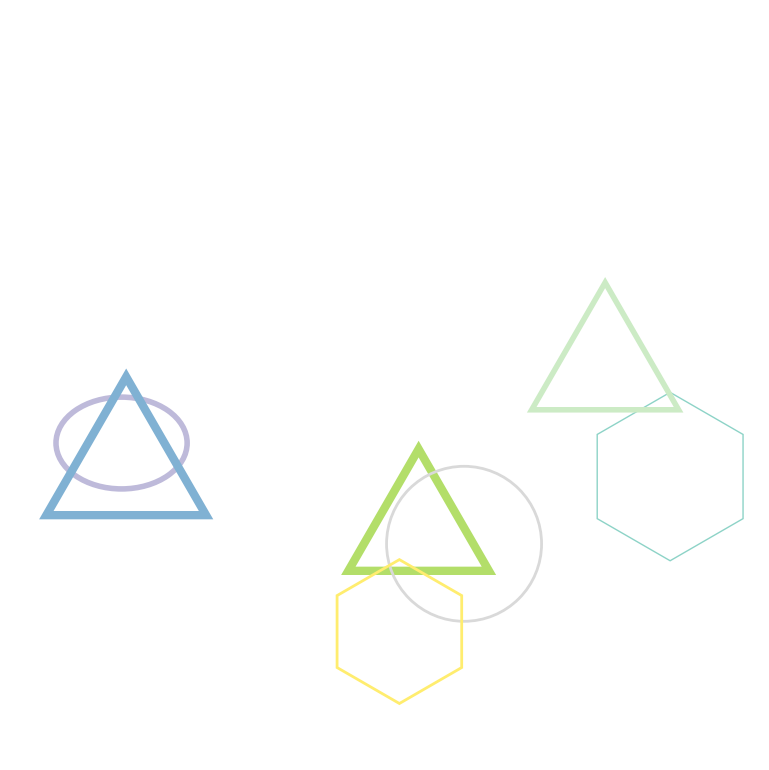[{"shape": "hexagon", "thickness": 0.5, "radius": 0.55, "center": [0.87, 0.381]}, {"shape": "oval", "thickness": 2, "radius": 0.43, "center": [0.158, 0.425]}, {"shape": "triangle", "thickness": 3, "radius": 0.6, "center": [0.164, 0.391]}, {"shape": "triangle", "thickness": 3, "radius": 0.53, "center": [0.544, 0.311]}, {"shape": "circle", "thickness": 1, "radius": 0.5, "center": [0.603, 0.294]}, {"shape": "triangle", "thickness": 2, "radius": 0.55, "center": [0.786, 0.523]}, {"shape": "hexagon", "thickness": 1, "radius": 0.47, "center": [0.519, 0.18]}]